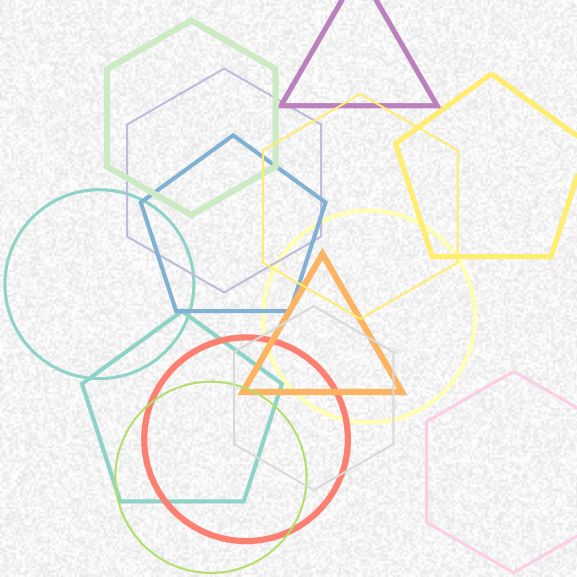[{"shape": "pentagon", "thickness": 2, "radius": 0.91, "center": [0.315, 0.278]}, {"shape": "circle", "thickness": 1.5, "radius": 0.82, "center": [0.172, 0.507]}, {"shape": "circle", "thickness": 2, "radius": 0.92, "center": [0.639, 0.451]}, {"shape": "hexagon", "thickness": 1, "radius": 0.97, "center": [0.388, 0.687]}, {"shape": "circle", "thickness": 3, "radius": 0.88, "center": [0.426, 0.238]}, {"shape": "pentagon", "thickness": 2, "radius": 0.84, "center": [0.404, 0.597]}, {"shape": "triangle", "thickness": 3, "radius": 0.8, "center": [0.558, 0.4]}, {"shape": "circle", "thickness": 1, "radius": 0.83, "center": [0.365, 0.173]}, {"shape": "hexagon", "thickness": 1.5, "radius": 0.87, "center": [0.89, 0.182]}, {"shape": "hexagon", "thickness": 1, "radius": 0.8, "center": [0.543, 0.31]}, {"shape": "triangle", "thickness": 2.5, "radius": 0.78, "center": [0.622, 0.894]}, {"shape": "hexagon", "thickness": 3, "radius": 0.84, "center": [0.331, 0.795]}, {"shape": "pentagon", "thickness": 2.5, "radius": 0.87, "center": [0.851, 0.696]}, {"shape": "hexagon", "thickness": 1, "radius": 0.97, "center": [0.624, 0.642]}]